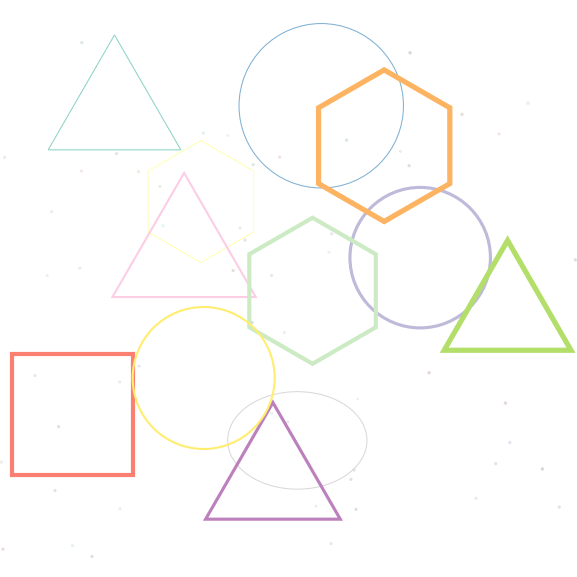[{"shape": "triangle", "thickness": 0.5, "radius": 0.66, "center": [0.198, 0.806]}, {"shape": "hexagon", "thickness": 0.5, "radius": 0.53, "center": [0.348, 0.65]}, {"shape": "circle", "thickness": 1.5, "radius": 0.61, "center": [0.728, 0.553]}, {"shape": "square", "thickness": 2, "radius": 0.52, "center": [0.126, 0.281]}, {"shape": "circle", "thickness": 0.5, "radius": 0.71, "center": [0.556, 0.816]}, {"shape": "hexagon", "thickness": 2.5, "radius": 0.66, "center": [0.665, 0.747]}, {"shape": "triangle", "thickness": 2.5, "radius": 0.63, "center": [0.879, 0.456]}, {"shape": "triangle", "thickness": 1, "radius": 0.72, "center": [0.319, 0.556]}, {"shape": "oval", "thickness": 0.5, "radius": 0.6, "center": [0.515, 0.237]}, {"shape": "triangle", "thickness": 1.5, "radius": 0.67, "center": [0.473, 0.167]}, {"shape": "hexagon", "thickness": 2, "radius": 0.63, "center": [0.541, 0.496]}, {"shape": "circle", "thickness": 1, "radius": 0.61, "center": [0.353, 0.345]}]